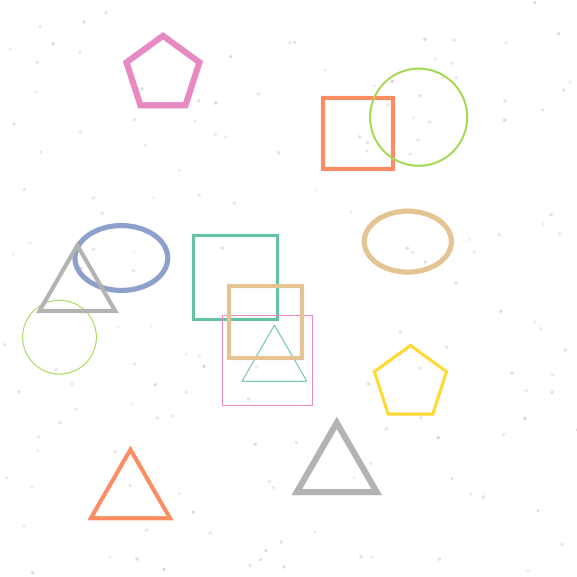[{"shape": "triangle", "thickness": 0.5, "radius": 0.32, "center": [0.475, 0.371]}, {"shape": "square", "thickness": 1.5, "radius": 0.37, "center": [0.407, 0.519]}, {"shape": "square", "thickness": 2, "radius": 0.3, "center": [0.621, 0.768]}, {"shape": "triangle", "thickness": 2, "radius": 0.4, "center": [0.226, 0.141]}, {"shape": "oval", "thickness": 2.5, "radius": 0.4, "center": [0.21, 0.552]}, {"shape": "pentagon", "thickness": 3, "radius": 0.33, "center": [0.282, 0.871]}, {"shape": "square", "thickness": 0.5, "radius": 0.39, "center": [0.462, 0.376]}, {"shape": "circle", "thickness": 0.5, "radius": 0.32, "center": [0.103, 0.415]}, {"shape": "circle", "thickness": 1, "radius": 0.42, "center": [0.725, 0.796]}, {"shape": "pentagon", "thickness": 1.5, "radius": 0.33, "center": [0.711, 0.335]}, {"shape": "square", "thickness": 2, "radius": 0.31, "center": [0.46, 0.442]}, {"shape": "oval", "thickness": 2.5, "radius": 0.38, "center": [0.706, 0.581]}, {"shape": "triangle", "thickness": 2, "radius": 0.38, "center": [0.134, 0.498]}, {"shape": "triangle", "thickness": 3, "radius": 0.4, "center": [0.583, 0.187]}]